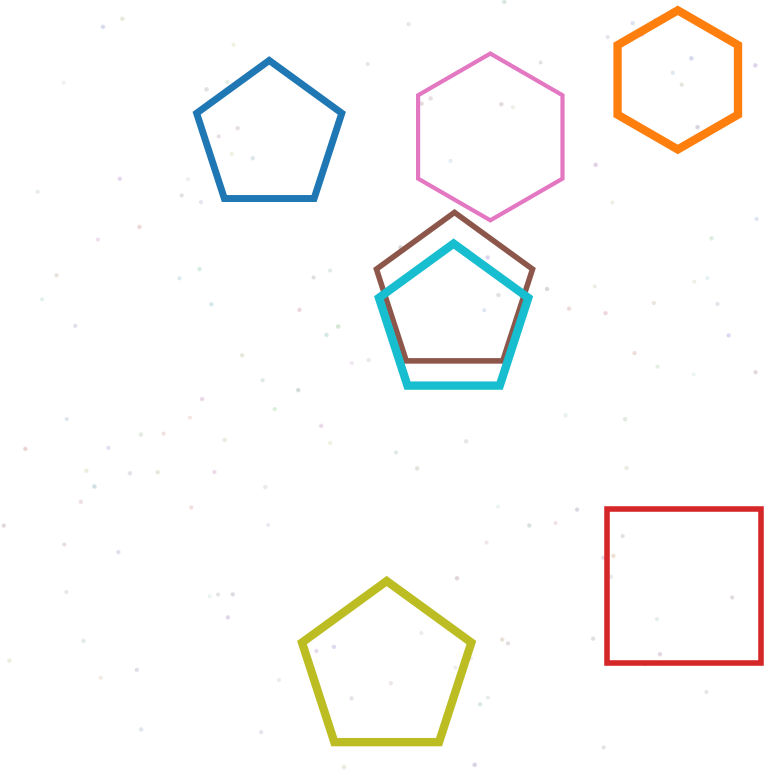[{"shape": "pentagon", "thickness": 2.5, "radius": 0.5, "center": [0.35, 0.822]}, {"shape": "hexagon", "thickness": 3, "radius": 0.45, "center": [0.88, 0.896]}, {"shape": "square", "thickness": 2, "radius": 0.5, "center": [0.888, 0.239]}, {"shape": "pentagon", "thickness": 2, "radius": 0.53, "center": [0.59, 0.618]}, {"shape": "hexagon", "thickness": 1.5, "radius": 0.54, "center": [0.637, 0.822]}, {"shape": "pentagon", "thickness": 3, "radius": 0.58, "center": [0.502, 0.13]}, {"shape": "pentagon", "thickness": 3, "radius": 0.51, "center": [0.589, 0.582]}]